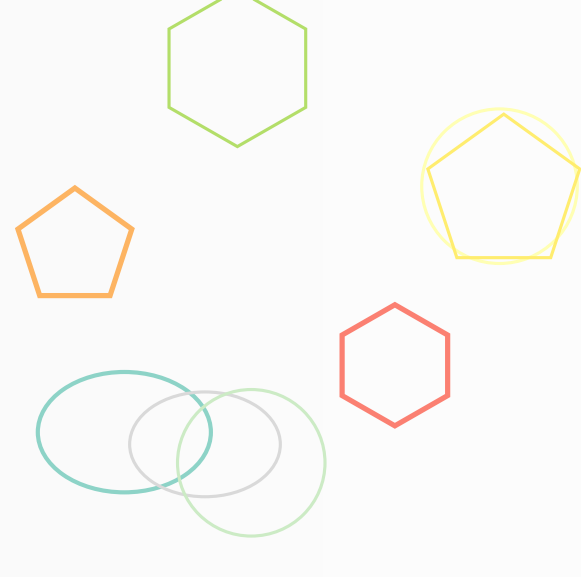[{"shape": "oval", "thickness": 2, "radius": 0.74, "center": [0.214, 0.251]}, {"shape": "circle", "thickness": 1.5, "radius": 0.67, "center": [0.859, 0.677]}, {"shape": "hexagon", "thickness": 2.5, "radius": 0.52, "center": [0.679, 0.367]}, {"shape": "pentagon", "thickness": 2.5, "radius": 0.51, "center": [0.129, 0.571]}, {"shape": "hexagon", "thickness": 1.5, "radius": 0.68, "center": [0.408, 0.881]}, {"shape": "oval", "thickness": 1.5, "radius": 0.65, "center": [0.353, 0.23]}, {"shape": "circle", "thickness": 1.5, "radius": 0.63, "center": [0.432, 0.198]}, {"shape": "pentagon", "thickness": 1.5, "radius": 0.69, "center": [0.867, 0.664]}]